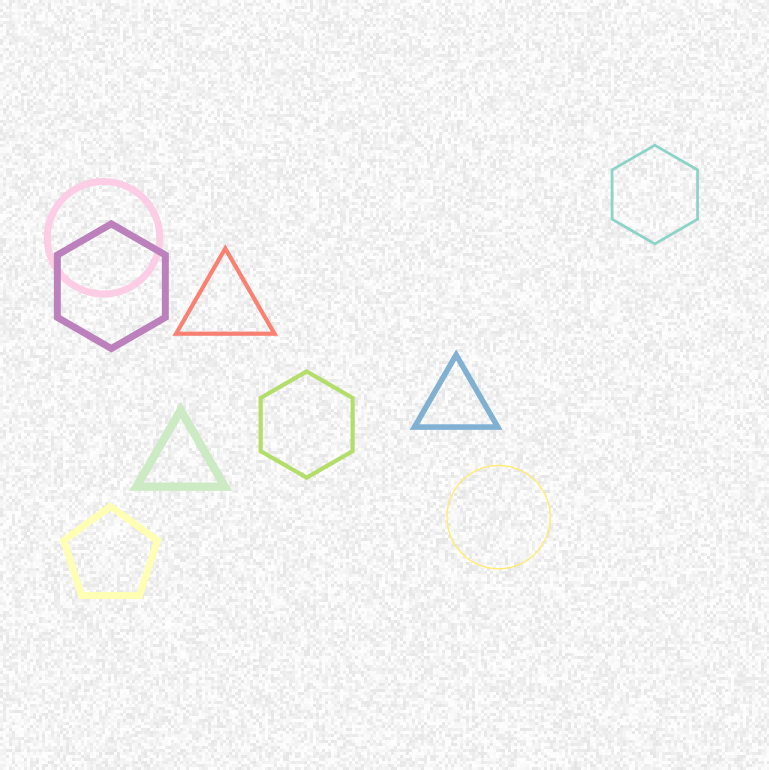[{"shape": "hexagon", "thickness": 1, "radius": 0.32, "center": [0.85, 0.747]}, {"shape": "pentagon", "thickness": 2.5, "radius": 0.32, "center": [0.144, 0.278]}, {"shape": "triangle", "thickness": 1.5, "radius": 0.37, "center": [0.293, 0.604]}, {"shape": "triangle", "thickness": 2, "radius": 0.31, "center": [0.592, 0.477]}, {"shape": "hexagon", "thickness": 1.5, "radius": 0.34, "center": [0.398, 0.449]}, {"shape": "circle", "thickness": 2.5, "radius": 0.37, "center": [0.134, 0.691]}, {"shape": "hexagon", "thickness": 2.5, "radius": 0.4, "center": [0.145, 0.628]}, {"shape": "triangle", "thickness": 3, "radius": 0.33, "center": [0.235, 0.401]}, {"shape": "circle", "thickness": 0.5, "radius": 0.34, "center": [0.648, 0.328]}]